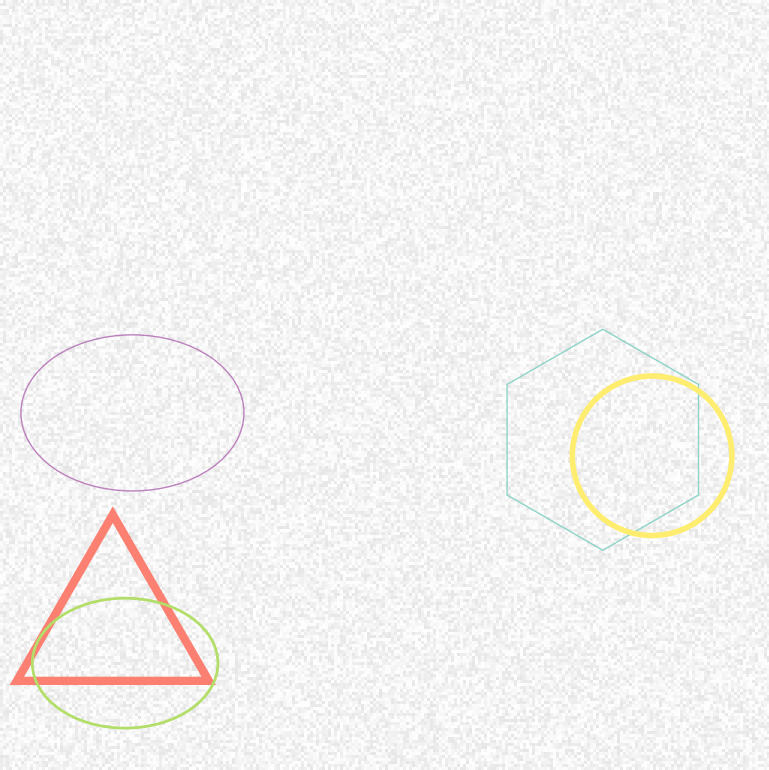[{"shape": "hexagon", "thickness": 0.5, "radius": 0.72, "center": [0.783, 0.429]}, {"shape": "triangle", "thickness": 3, "radius": 0.72, "center": [0.146, 0.188]}, {"shape": "oval", "thickness": 1, "radius": 0.6, "center": [0.163, 0.139]}, {"shape": "oval", "thickness": 0.5, "radius": 0.72, "center": [0.172, 0.464]}, {"shape": "circle", "thickness": 2, "radius": 0.52, "center": [0.847, 0.408]}]